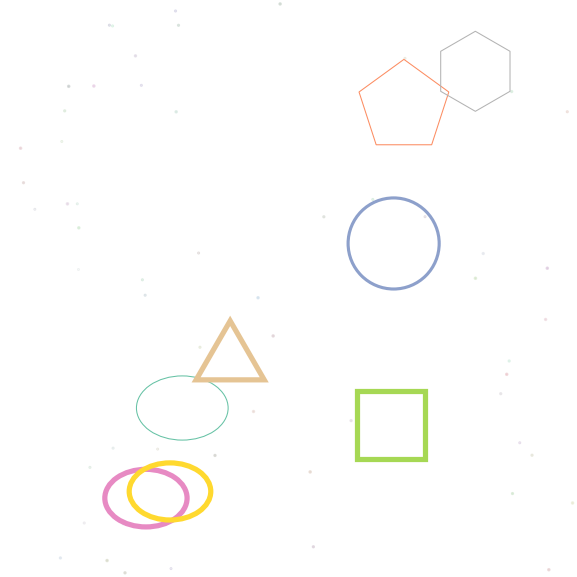[{"shape": "oval", "thickness": 0.5, "radius": 0.4, "center": [0.316, 0.293]}, {"shape": "pentagon", "thickness": 0.5, "radius": 0.41, "center": [0.699, 0.815]}, {"shape": "circle", "thickness": 1.5, "radius": 0.39, "center": [0.682, 0.578]}, {"shape": "oval", "thickness": 2.5, "radius": 0.36, "center": [0.253, 0.137]}, {"shape": "square", "thickness": 2.5, "radius": 0.29, "center": [0.677, 0.262]}, {"shape": "oval", "thickness": 2.5, "radius": 0.35, "center": [0.294, 0.148]}, {"shape": "triangle", "thickness": 2.5, "radius": 0.34, "center": [0.399, 0.375]}, {"shape": "hexagon", "thickness": 0.5, "radius": 0.35, "center": [0.823, 0.876]}]